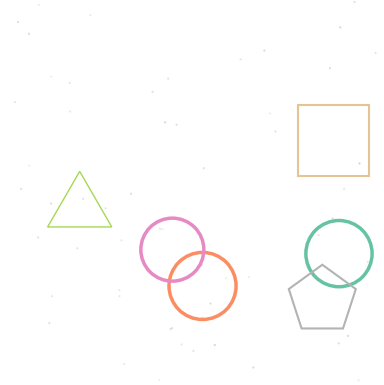[{"shape": "circle", "thickness": 2.5, "radius": 0.43, "center": [0.88, 0.341]}, {"shape": "circle", "thickness": 2.5, "radius": 0.44, "center": [0.526, 0.257]}, {"shape": "circle", "thickness": 2.5, "radius": 0.41, "center": [0.448, 0.352]}, {"shape": "triangle", "thickness": 1, "radius": 0.48, "center": [0.207, 0.459]}, {"shape": "square", "thickness": 1.5, "radius": 0.46, "center": [0.866, 0.636]}, {"shape": "pentagon", "thickness": 1.5, "radius": 0.46, "center": [0.837, 0.221]}]